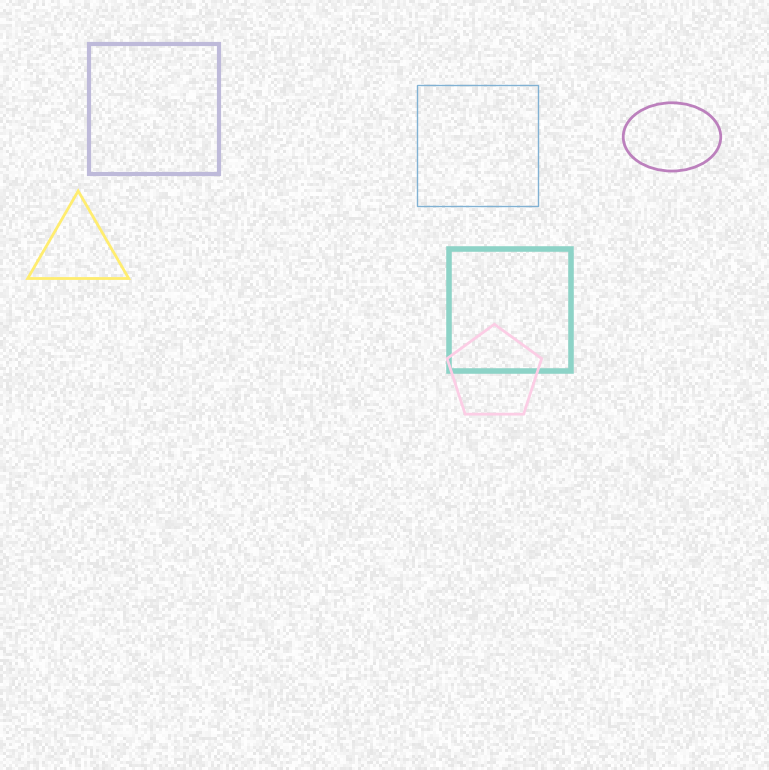[{"shape": "square", "thickness": 2, "radius": 0.4, "center": [0.662, 0.597]}, {"shape": "square", "thickness": 1.5, "radius": 0.42, "center": [0.2, 0.859]}, {"shape": "square", "thickness": 0.5, "radius": 0.39, "center": [0.62, 0.811]}, {"shape": "pentagon", "thickness": 1, "radius": 0.32, "center": [0.642, 0.514]}, {"shape": "oval", "thickness": 1, "radius": 0.32, "center": [0.873, 0.822]}, {"shape": "triangle", "thickness": 1, "radius": 0.38, "center": [0.102, 0.676]}]